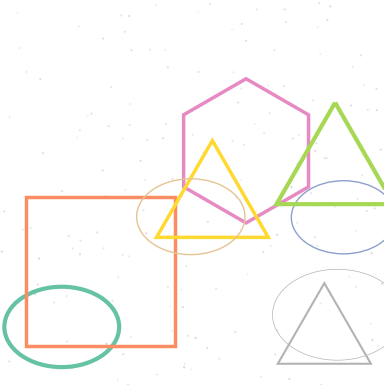[{"shape": "oval", "thickness": 3, "radius": 0.75, "center": [0.16, 0.151]}, {"shape": "square", "thickness": 2.5, "radius": 0.97, "center": [0.262, 0.294]}, {"shape": "oval", "thickness": 1, "radius": 0.68, "center": [0.892, 0.436]}, {"shape": "hexagon", "thickness": 2.5, "radius": 0.94, "center": [0.639, 0.608]}, {"shape": "triangle", "thickness": 3, "radius": 0.88, "center": [0.87, 0.558]}, {"shape": "triangle", "thickness": 2.5, "radius": 0.84, "center": [0.552, 0.467]}, {"shape": "oval", "thickness": 1, "radius": 0.7, "center": [0.496, 0.437]}, {"shape": "oval", "thickness": 0.5, "radius": 0.84, "center": [0.876, 0.182]}, {"shape": "triangle", "thickness": 1.5, "radius": 0.7, "center": [0.842, 0.125]}]